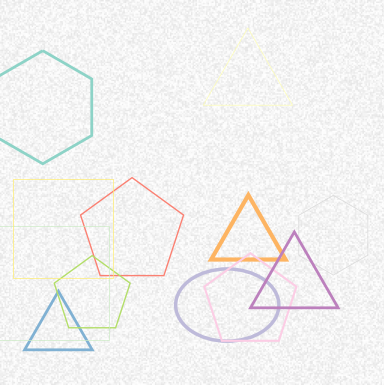[{"shape": "hexagon", "thickness": 2, "radius": 0.73, "center": [0.111, 0.721]}, {"shape": "triangle", "thickness": 0.5, "radius": 0.67, "center": [0.644, 0.794]}, {"shape": "oval", "thickness": 2.5, "radius": 0.67, "center": [0.59, 0.208]}, {"shape": "pentagon", "thickness": 1, "radius": 0.7, "center": [0.343, 0.398]}, {"shape": "triangle", "thickness": 2, "radius": 0.51, "center": [0.152, 0.142]}, {"shape": "triangle", "thickness": 3, "radius": 0.56, "center": [0.645, 0.382]}, {"shape": "pentagon", "thickness": 1, "radius": 0.52, "center": [0.239, 0.232]}, {"shape": "pentagon", "thickness": 1.5, "radius": 0.63, "center": [0.65, 0.217]}, {"shape": "hexagon", "thickness": 0.5, "radius": 0.52, "center": [0.866, 0.389]}, {"shape": "triangle", "thickness": 2, "radius": 0.66, "center": [0.764, 0.266]}, {"shape": "square", "thickness": 0.5, "radius": 0.73, "center": [0.135, 0.265]}, {"shape": "square", "thickness": 0.5, "radius": 0.65, "center": [0.163, 0.407]}]